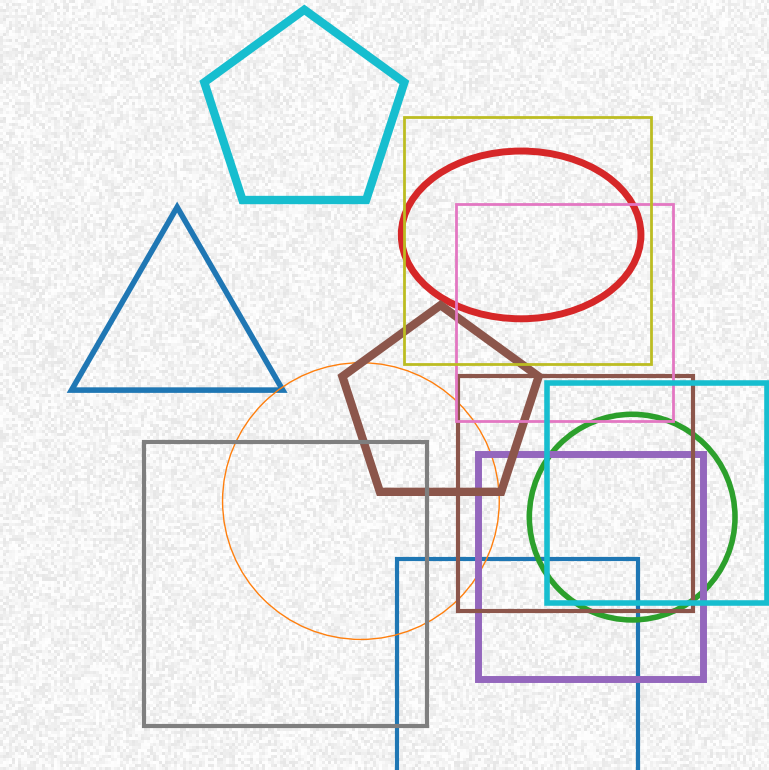[{"shape": "triangle", "thickness": 2, "radius": 0.79, "center": [0.23, 0.573]}, {"shape": "square", "thickness": 1.5, "radius": 0.78, "center": [0.672, 0.118]}, {"shape": "circle", "thickness": 0.5, "radius": 0.9, "center": [0.469, 0.349]}, {"shape": "circle", "thickness": 2, "radius": 0.67, "center": [0.821, 0.328]}, {"shape": "oval", "thickness": 2.5, "radius": 0.78, "center": [0.677, 0.695]}, {"shape": "square", "thickness": 2.5, "radius": 0.73, "center": [0.767, 0.265]}, {"shape": "square", "thickness": 1.5, "radius": 0.76, "center": [0.747, 0.359]}, {"shape": "pentagon", "thickness": 3, "radius": 0.67, "center": [0.572, 0.47]}, {"shape": "square", "thickness": 1, "radius": 0.7, "center": [0.734, 0.595]}, {"shape": "square", "thickness": 1.5, "radius": 0.92, "center": [0.37, 0.242]}, {"shape": "square", "thickness": 1, "radius": 0.8, "center": [0.685, 0.688]}, {"shape": "square", "thickness": 2, "radius": 0.71, "center": [0.853, 0.359]}, {"shape": "pentagon", "thickness": 3, "radius": 0.68, "center": [0.395, 0.851]}]